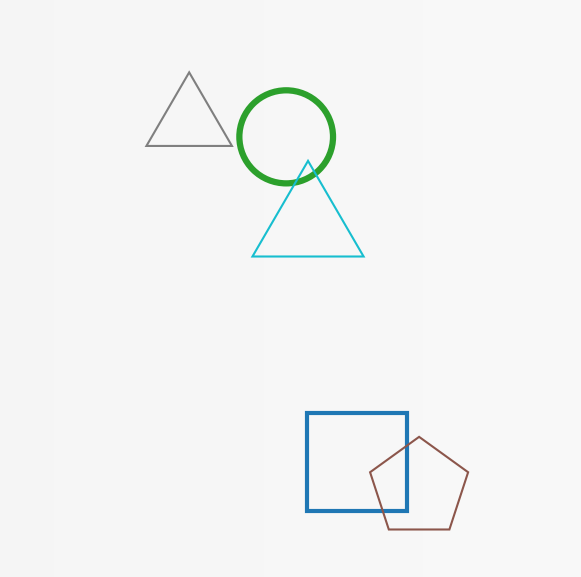[{"shape": "square", "thickness": 2, "radius": 0.43, "center": [0.614, 0.199]}, {"shape": "circle", "thickness": 3, "radius": 0.4, "center": [0.492, 0.762]}, {"shape": "pentagon", "thickness": 1, "radius": 0.44, "center": [0.721, 0.154]}, {"shape": "triangle", "thickness": 1, "radius": 0.42, "center": [0.325, 0.789]}, {"shape": "triangle", "thickness": 1, "radius": 0.55, "center": [0.53, 0.61]}]